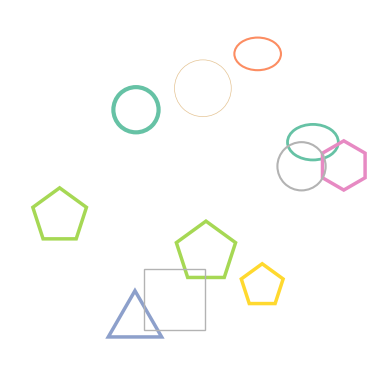[{"shape": "circle", "thickness": 3, "radius": 0.29, "center": [0.353, 0.715]}, {"shape": "oval", "thickness": 2, "radius": 0.33, "center": [0.813, 0.631]}, {"shape": "oval", "thickness": 1.5, "radius": 0.3, "center": [0.669, 0.86]}, {"shape": "triangle", "thickness": 2.5, "radius": 0.4, "center": [0.351, 0.165]}, {"shape": "hexagon", "thickness": 2.5, "radius": 0.32, "center": [0.893, 0.57]}, {"shape": "pentagon", "thickness": 2.5, "radius": 0.4, "center": [0.535, 0.345]}, {"shape": "pentagon", "thickness": 2.5, "radius": 0.37, "center": [0.155, 0.439]}, {"shape": "pentagon", "thickness": 2.5, "radius": 0.29, "center": [0.681, 0.258]}, {"shape": "circle", "thickness": 0.5, "radius": 0.37, "center": [0.527, 0.771]}, {"shape": "circle", "thickness": 1.5, "radius": 0.31, "center": [0.783, 0.568]}, {"shape": "square", "thickness": 1, "radius": 0.39, "center": [0.453, 0.221]}]